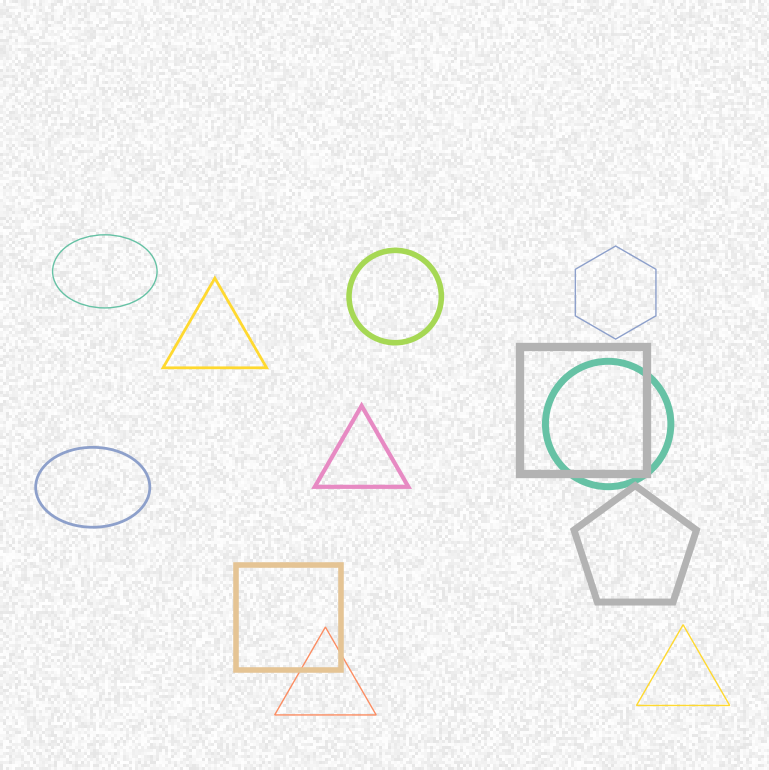[{"shape": "oval", "thickness": 0.5, "radius": 0.34, "center": [0.136, 0.648]}, {"shape": "circle", "thickness": 2.5, "radius": 0.41, "center": [0.79, 0.449]}, {"shape": "triangle", "thickness": 0.5, "radius": 0.38, "center": [0.423, 0.11]}, {"shape": "hexagon", "thickness": 0.5, "radius": 0.3, "center": [0.8, 0.62]}, {"shape": "oval", "thickness": 1, "radius": 0.37, "center": [0.12, 0.367]}, {"shape": "triangle", "thickness": 1.5, "radius": 0.35, "center": [0.47, 0.403]}, {"shape": "circle", "thickness": 2, "radius": 0.3, "center": [0.513, 0.615]}, {"shape": "triangle", "thickness": 1, "radius": 0.39, "center": [0.279, 0.561]}, {"shape": "triangle", "thickness": 0.5, "radius": 0.35, "center": [0.887, 0.119]}, {"shape": "square", "thickness": 2, "radius": 0.34, "center": [0.375, 0.198]}, {"shape": "square", "thickness": 3, "radius": 0.41, "center": [0.758, 0.467]}, {"shape": "pentagon", "thickness": 2.5, "radius": 0.42, "center": [0.825, 0.286]}]